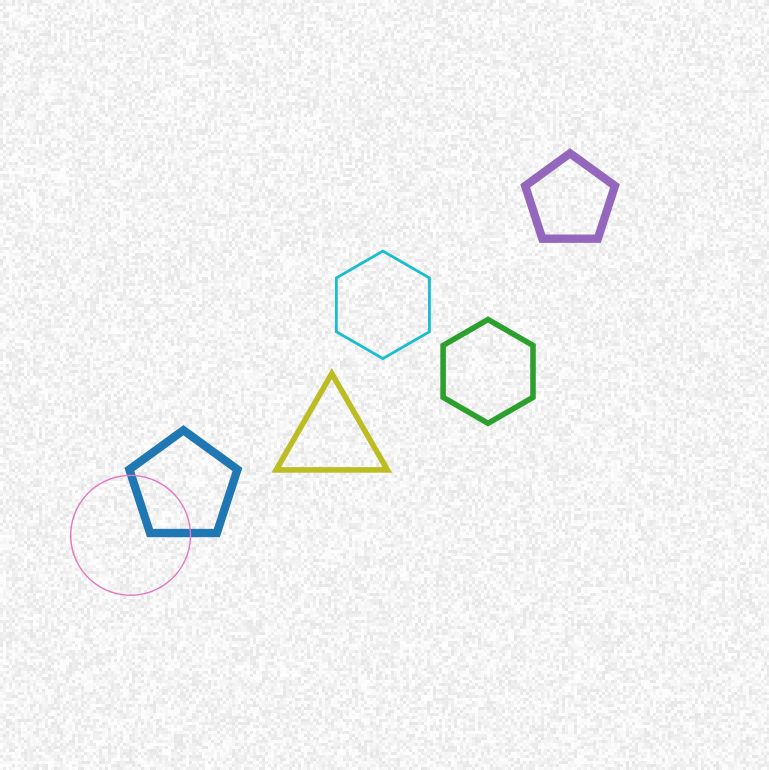[{"shape": "pentagon", "thickness": 3, "radius": 0.37, "center": [0.238, 0.367]}, {"shape": "hexagon", "thickness": 2, "radius": 0.34, "center": [0.634, 0.518]}, {"shape": "pentagon", "thickness": 3, "radius": 0.31, "center": [0.74, 0.74]}, {"shape": "circle", "thickness": 0.5, "radius": 0.39, "center": [0.17, 0.305]}, {"shape": "triangle", "thickness": 2, "radius": 0.42, "center": [0.431, 0.431]}, {"shape": "hexagon", "thickness": 1, "radius": 0.35, "center": [0.497, 0.604]}]